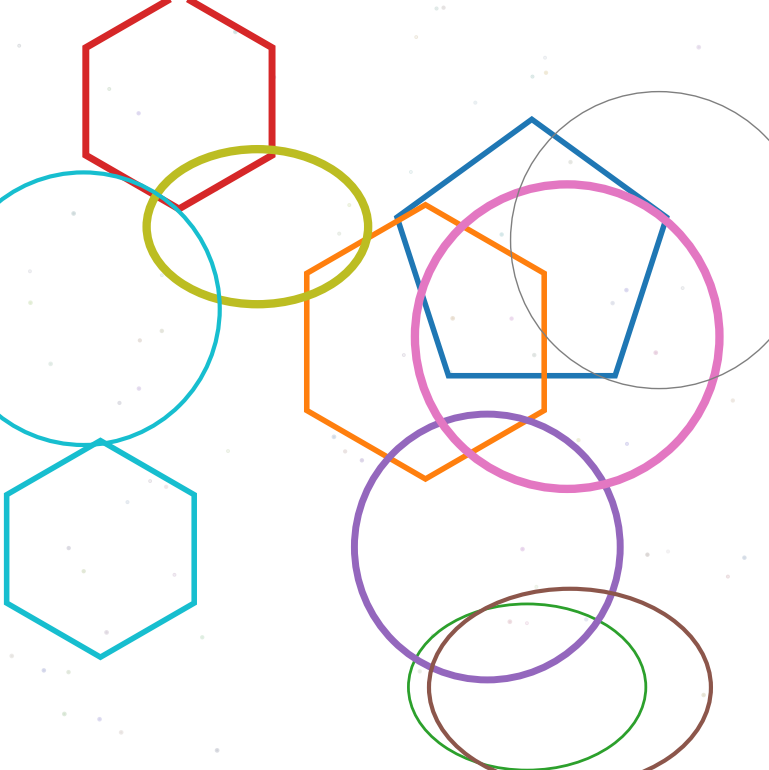[{"shape": "pentagon", "thickness": 2, "radius": 0.92, "center": [0.691, 0.661]}, {"shape": "hexagon", "thickness": 2, "radius": 0.89, "center": [0.553, 0.556]}, {"shape": "oval", "thickness": 1, "radius": 0.77, "center": [0.685, 0.108]}, {"shape": "hexagon", "thickness": 2.5, "radius": 0.7, "center": [0.232, 0.868]}, {"shape": "circle", "thickness": 2.5, "radius": 0.86, "center": [0.633, 0.29]}, {"shape": "oval", "thickness": 1.5, "radius": 0.92, "center": [0.74, 0.107]}, {"shape": "circle", "thickness": 3, "radius": 0.99, "center": [0.737, 0.563]}, {"shape": "circle", "thickness": 0.5, "radius": 0.96, "center": [0.856, 0.688]}, {"shape": "oval", "thickness": 3, "radius": 0.72, "center": [0.334, 0.706]}, {"shape": "circle", "thickness": 1.5, "radius": 0.89, "center": [0.108, 0.599]}, {"shape": "hexagon", "thickness": 2, "radius": 0.7, "center": [0.13, 0.287]}]